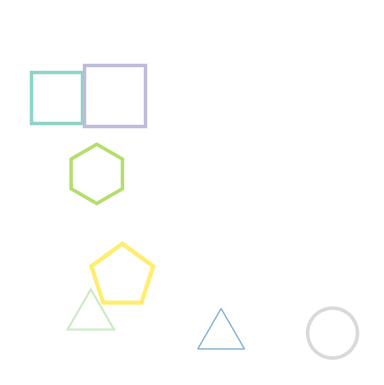[{"shape": "square", "thickness": 2.5, "radius": 0.33, "center": [0.146, 0.746]}, {"shape": "square", "thickness": 2.5, "radius": 0.39, "center": [0.298, 0.753]}, {"shape": "triangle", "thickness": 1, "radius": 0.35, "center": [0.574, 0.129]}, {"shape": "hexagon", "thickness": 2.5, "radius": 0.38, "center": [0.251, 0.548]}, {"shape": "circle", "thickness": 2.5, "radius": 0.32, "center": [0.864, 0.135]}, {"shape": "triangle", "thickness": 1.5, "radius": 0.35, "center": [0.236, 0.179]}, {"shape": "pentagon", "thickness": 3, "radius": 0.42, "center": [0.318, 0.282]}]